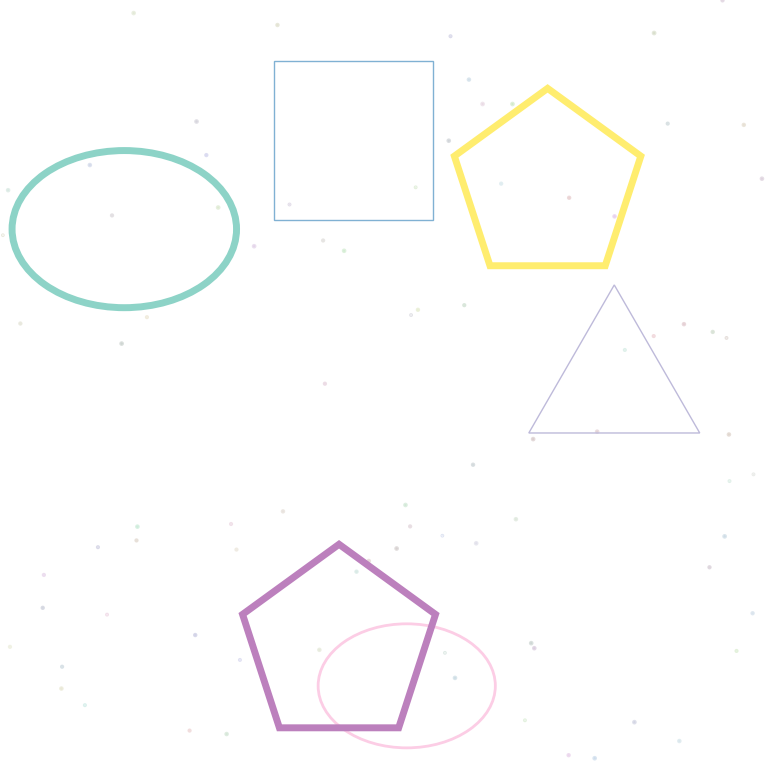[{"shape": "oval", "thickness": 2.5, "radius": 0.73, "center": [0.161, 0.702]}, {"shape": "triangle", "thickness": 0.5, "radius": 0.64, "center": [0.798, 0.502]}, {"shape": "square", "thickness": 0.5, "radius": 0.52, "center": [0.459, 0.817]}, {"shape": "oval", "thickness": 1, "radius": 0.58, "center": [0.528, 0.109]}, {"shape": "pentagon", "thickness": 2.5, "radius": 0.66, "center": [0.44, 0.161]}, {"shape": "pentagon", "thickness": 2.5, "radius": 0.64, "center": [0.711, 0.758]}]